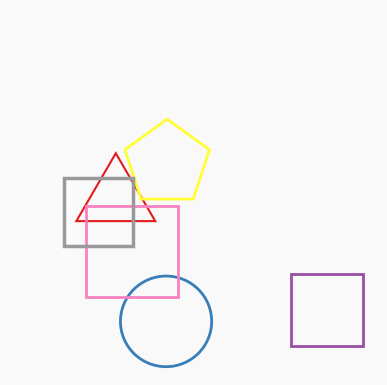[{"shape": "triangle", "thickness": 1.5, "radius": 0.59, "center": [0.299, 0.484]}, {"shape": "circle", "thickness": 2, "radius": 0.59, "center": [0.429, 0.165]}, {"shape": "square", "thickness": 2, "radius": 0.46, "center": [0.843, 0.195]}, {"shape": "pentagon", "thickness": 2, "radius": 0.57, "center": [0.431, 0.576]}, {"shape": "square", "thickness": 2, "radius": 0.59, "center": [0.341, 0.348]}, {"shape": "square", "thickness": 2.5, "radius": 0.45, "center": [0.253, 0.449]}]